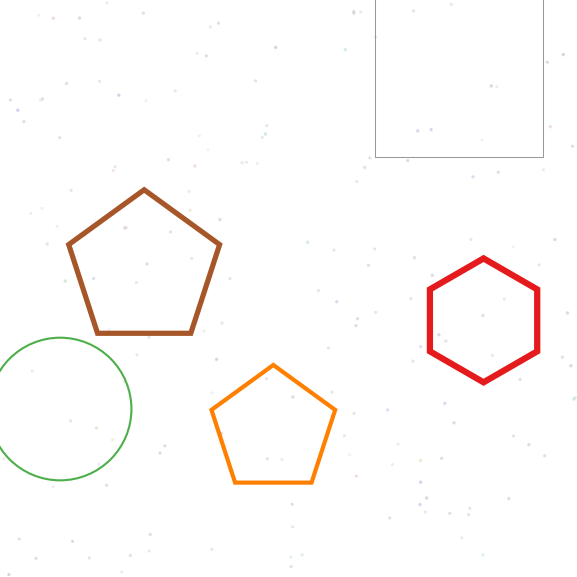[{"shape": "hexagon", "thickness": 3, "radius": 0.54, "center": [0.837, 0.444]}, {"shape": "circle", "thickness": 1, "radius": 0.62, "center": [0.104, 0.291]}, {"shape": "pentagon", "thickness": 2, "radius": 0.56, "center": [0.473, 0.255]}, {"shape": "pentagon", "thickness": 2.5, "radius": 0.69, "center": [0.25, 0.533]}, {"shape": "square", "thickness": 0.5, "radius": 0.72, "center": [0.795, 0.873]}]